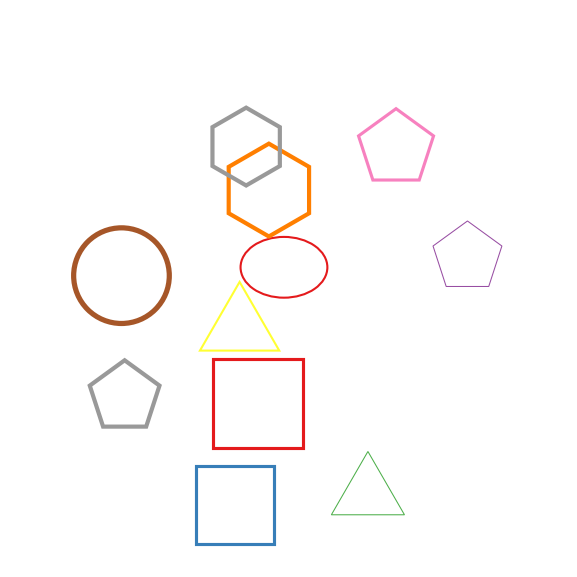[{"shape": "square", "thickness": 1.5, "radius": 0.39, "center": [0.446, 0.301]}, {"shape": "oval", "thickness": 1, "radius": 0.38, "center": [0.492, 0.536]}, {"shape": "square", "thickness": 1.5, "radius": 0.34, "center": [0.407, 0.125]}, {"shape": "triangle", "thickness": 0.5, "radius": 0.37, "center": [0.637, 0.144]}, {"shape": "pentagon", "thickness": 0.5, "radius": 0.31, "center": [0.809, 0.554]}, {"shape": "hexagon", "thickness": 2, "radius": 0.4, "center": [0.466, 0.67]}, {"shape": "triangle", "thickness": 1, "radius": 0.4, "center": [0.415, 0.432]}, {"shape": "circle", "thickness": 2.5, "radius": 0.41, "center": [0.21, 0.522]}, {"shape": "pentagon", "thickness": 1.5, "radius": 0.34, "center": [0.686, 0.743]}, {"shape": "pentagon", "thickness": 2, "radius": 0.32, "center": [0.216, 0.312]}, {"shape": "hexagon", "thickness": 2, "radius": 0.34, "center": [0.426, 0.745]}]